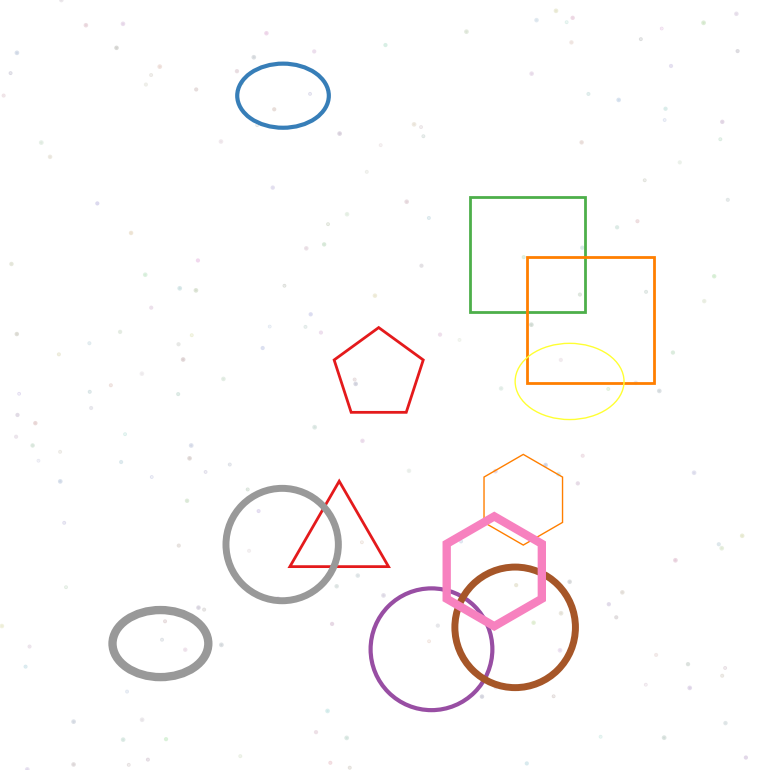[{"shape": "pentagon", "thickness": 1, "radius": 0.3, "center": [0.492, 0.514]}, {"shape": "triangle", "thickness": 1, "radius": 0.37, "center": [0.441, 0.301]}, {"shape": "oval", "thickness": 1.5, "radius": 0.3, "center": [0.368, 0.876]}, {"shape": "square", "thickness": 1, "radius": 0.37, "center": [0.685, 0.67]}, {"shape": "circle", "thickness": 1.5, "radius": 0.4, "center": [0.56, 0.157]}, {"shape": "square", "thickness": 1, "radius": 0.41, "center": [0.767, 0.584]}, {"shape": "hexagon", "thickness": 0.5, "radius": 0.29, "center": [0.68, 0.351]}, {"shape": "oval", "thickness": 0.5, "radius": 0.35, "center": [0.74, 0.505]}, {"shape": "circle", "thickness": 2.5, "radius": 0.39, "center": [0.669, 0.185]}, {"shape": "hexagon", "thickness": 3, "radius": 0.36, "center": [0.642, 0.258]}, {"shape": "circle", "thickness": 2.5, "radius": 0.36, "center": [0.366, 0.293]}, {"shape": "oval", "thickness": 3, "radius": 0.31, "center": [0.208, 0.164]}]